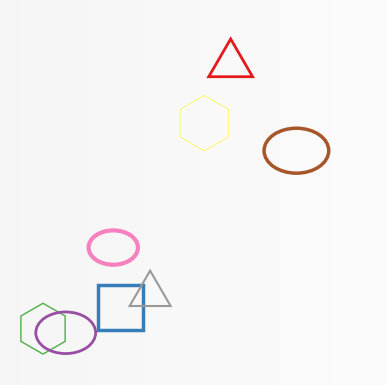[{"shape": "triangle", "thickness": 2, "radius": 0.33, "center": [0.595, 0.833]}, {"shape": "square", "thickness": 2.5, "radius": 0.29, "center": [0.31, 0.2]}, {"shape": "hexagon", "thickness": 1, "radius": 0.33, "center": [0.111, 0.146]}, {"shape": "oval", "thickness": 2, "radius": 0.39, "center": [0.17, 0.136]}, {"shape": "hexagon", "thickness": 0.5, "radius": 0.36, "center": [0.527, 0.68]}, {"shape": "oval", "thickness": 2.5, "radius": 0.42, "center": [0.765, 0.609]}, {"shape": "oval", "thickness": 3, "radius": 0.32, "center": [0.292, 0.357]}, {"shape": "triangle", "thickness": 1.5, "radius": 0.31, "center": [0.387, 0.236]}]